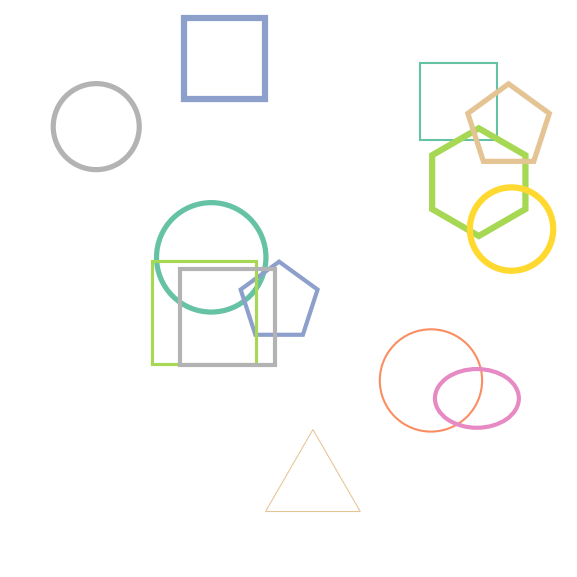[{"shape": "square", "thickness": 1, "radius": 0.33, "center": [0.794, 0.823]}, {"shape": "circle", "thickness": 2.5, "radius": 0.47, "center": [0.366, 0.554]}, {"shape": "circle", "thickness": 1, "radius": 0.44, "center": [0.746, 0.34]}, {"shape": "pentagon", "thickness": 2, "radius": 0.35, "center": [0.483, 0.476]}, {"shape": "square", "thickness": 3, "radius": 0.35, "center": [0.388, 0.898]}, {"shape": "oval", "thickness": 2, "radius": 0.36, "center": [0.826, 0.309]}, {"shape": "square", "thickness": 1.5, "radius": 0.45, "center": [0.353, 0.458]}, {"shape": "hexagon", "thickness": 3, "radius": 0.47, "center": [0.829, 0.684]}, {"shape": "circle", "thickness": 3, "radius": 0.36, "center": [0.886, 0.602]}, {"shape": "triangle", "thickness": 0.5, "radius": 0.47, "center": [0.542, 0.161]}, {"shape": "pentagon", "thickness": 2.5, "radius": 0.37, "center": [0.881, 0.78]}, {"shape": "circle", "thickness": 2.5, "radius": 0.37, "center": [0.167, 0.78]}, {"shape": "square", "thickness": 2, "radius": 0.41, "center": [0.393, 0.45]}]